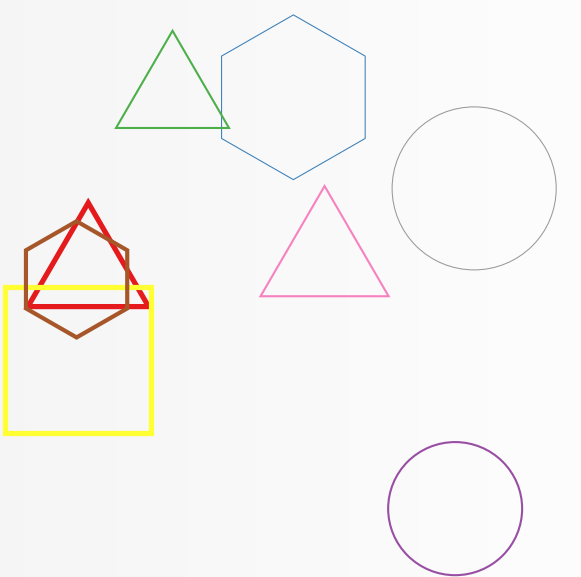[{"shape": "triangle", "thickness": 2.5, "radius": 0.6, "center": [0.152, 0.528]}, {"shape": "hexagon", "thickness": 0.5, "radius": 0.71, "center": [0.505, 0.831]}, {"shape": "triangle", "thickness": 1, "radius": 0.56, "center": [0.297, 0.834]}, {"shape": "circle", "thickness": 1, "radius": 0.58, "center": [0.783, 0.118]}, {"shape": "square", "thickness": 2.5, "radius": 0.63, "center": [0.134, 0.376]}, {"shape": "hexagon", "thickness": 2, "radius": 0.5, "center": [0.132, 0.515]}, {"shape": "triangle", "thickness": 1, "radius": 0.64, "center": [0.558, 0.55]}, {"shape": "circle", "thickness": 0.5, "radius": 0.71, "center": [0.816, 0.673]}]